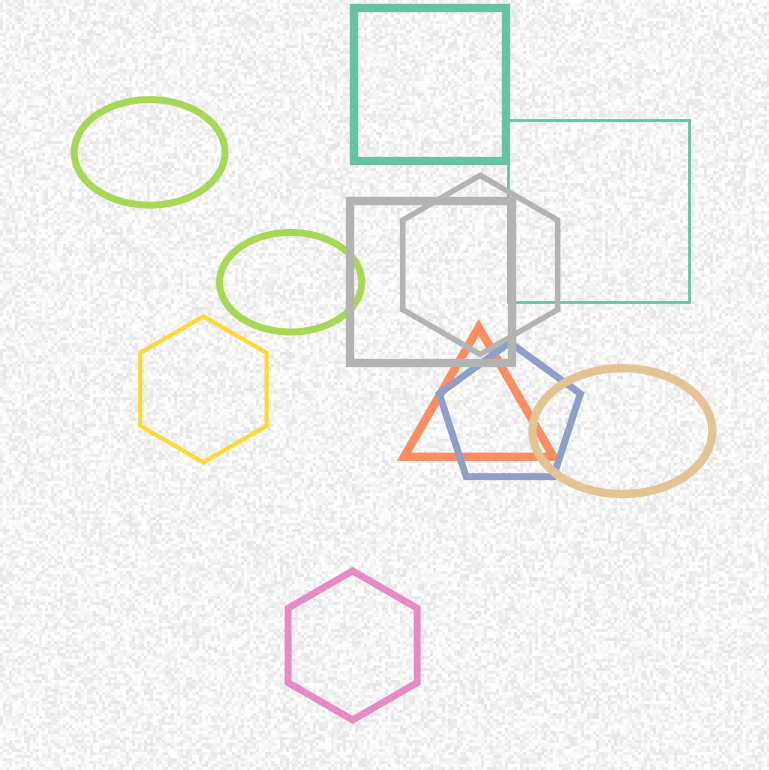[{"shape": "square", "thickness": 1, "radius": 0.59, "center": [0.778, 0.726]}, {"shape": "square", "thickness": 3, "radius": 0.49, "center": [0.558, 0.89]}, {"shape": "triangle", "thickness": 3, "radius": 0.56, "center": [0.622, 0.463]}, {"shape": "pentagon", "thickness": 2.5, "radius": 0.48, "center": [0.662, 0.459]}, {"shape": "hexagon", "thickness": 2.5, "radius": 0.48, "center": [0.458, 0.162]}, {"shape": "oval", "thickness": 2.5, "radius": 0.46, "center": [0.377, 0.633]}, {"shape": "oval", "thickness": 2.5, "radius": 0.49, "center": [0.194, 0.802]}, {"shape": "hexagon", "thickness": 1.5, "radius": 0.47, "center": [0.264, 0.494]}, {"shape": "oval", "thickness": 3, "radius": 0.58, "center": [0.808, 0.44]}, {"shape": "hexagon", "thickness": 2, "radius": 0.58, "center": [0.624, 0.656]}, {"shape": "square", "thickness": 3, "radius": 0.53, "center": [0.56, 0.634]}]